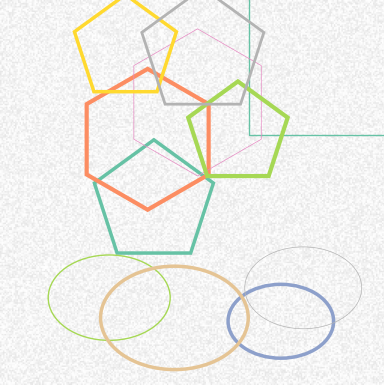[{"shape": "pentagon", "thickness": 2.5, "radius": 0.81, "center": [0.4, 0.474]}, {"shape": "square", "thickness": 1, "radius": 0.92, "center": [0.831, 0.832]}, {"shape": "hexagon", "thickness": 3, "radius": 0.91, "center": [0.384, 0.638]}, {"shape": "oval", "thickness": 2.5, "radius": 0.69, "center": [0.729, 0.166]}, {"shape": "hexagon", "thickness": 0.5, "radius": 0.96, "center": [0.513, 0.734]}, {"shape": "oval", "thickness": 1, "radius": 0.79, "center": [0.284, 0.227]}, {"shape": "pentagon", "thickness": 3, "radius": 0.68, "center": [0.618, 0.653]}, {"shape": "pentagon", "thickness": 2.5, "radius": 0.7, "center": [0.326, 0.875]}, {"shape": "oval", "thickness": 2.5, "radius": 0.96, "center": [0.453, 0.174]}, {"shape": "oval", "thickness": 0.5, "radius": 0.76, "center": [0.788, 0.252]}, {"shape": "pentagon", "thickness": 2, "radius": 0.83, "center": [0.527, 0.864]}]